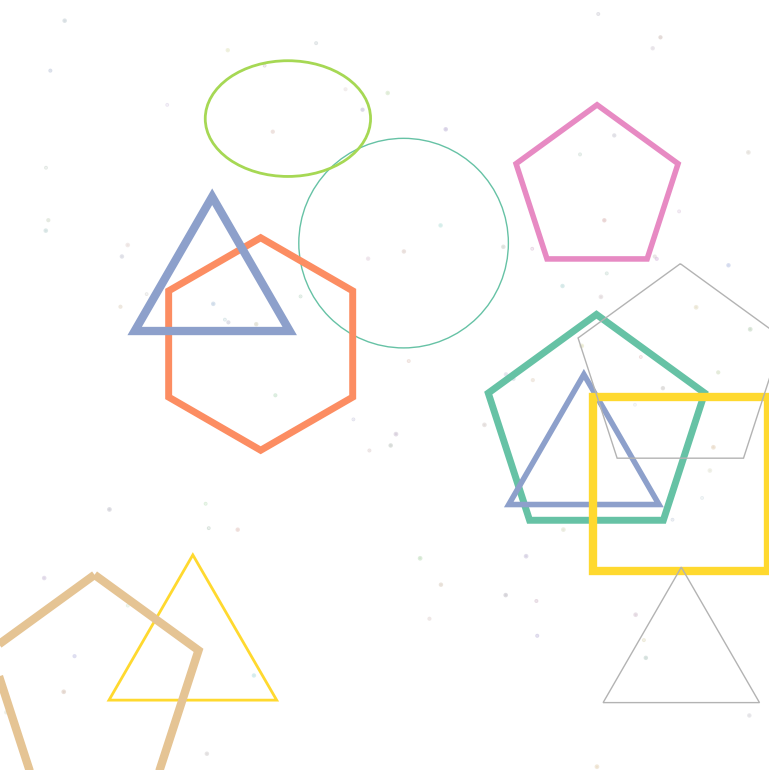[{"shape": "circle", "thickness": 0.5, "radius": 0.68, "center": [0.524, 0.684]}, {"shape": "pentagon", "thickness": 2.5, "radius": 0.74, "center": [0.775, 0.444]}, {"shape": "hexagon", "thickness": 2.5, "radius": 0.69, "center": [0.339, 0.553]}, {"shape": "triangle", "thickness": 2, "radius": 0.56, "center": [0.758, 0.401]}, {"shape": "triangle", "thickness": 3, "radius": 0.58, "center": [0.276, 0.628]}, {"shape": "pentagon", "thickness": 2, "radius": 0.55, "center": [0.775, 0.753]}, {"shape": "oval", "thickness": 1, "radius": 0.54, "center": [0.374, 0.846]}, {"shape": "square", "thickness": 3, "radius": 0.57, "center": [0.884, 0.371]}, {"shape": "triangle", "thickness": 1, "radius": 0.63, "center": [0.25, 0.154]}, {"shape": "pentagon", "thickness": 3, "radius": 0.71, "center": [0.123, 0.111]}, {"shape": "triangle", "thickness": 0.5, "radius": 0.59, "center": [0.885, 0.146]}, {"shape": "pentagon", "thickness": 0.5, "radius": 0.7, "center": [0.884, 0.518]}]